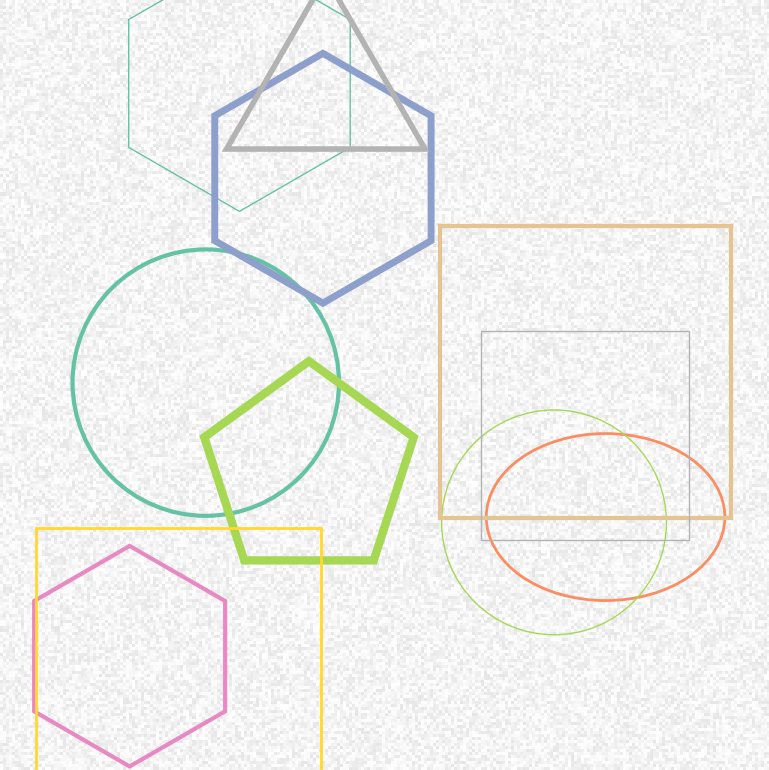[{"shape": "hexagon", "thickness": 0.5, "radius": 0.83, "center": [0.311, 0.892]}, {"shape": "circle", "thickness": 1.5, "radius": 0.86, "center": [0.267, 0.503]}, {"shape": "oval", "thickness": 1, "radius": 0.77, "center": [0.786, 0.328]}, {"shape": "hexagon", "thickness": 2.5, "radius": 0.81, "center": [0.419, 0.769]}, {"shape": "hexagon", "thickness": 1.5, "radius": 0.72, "center": [0.168, 0.148]}, {"shape": "pentagon", "thickness": 3, "radius": 0.72, "center": [0.401, 0.388]}, {"shape": "circle", "thickness": 0.5, "radius": 0.73, "center": [0.72, 0.322]}, {"shape": "square", "thickness": 1, "radius": 0.92, "center": [0.232, 0.13]}, {"shape": "square", "thickness": 1.5, "radius": 0.95, "center": [0.761, 0.517]}, {"shape": "triangle", "thickness": 2, "radius": 0.74, "center": [0.423, 0.881]}, {"shape": "square", "thickness": 0.5, "radius": 0.68, "center": [0.76, 0.434]}]